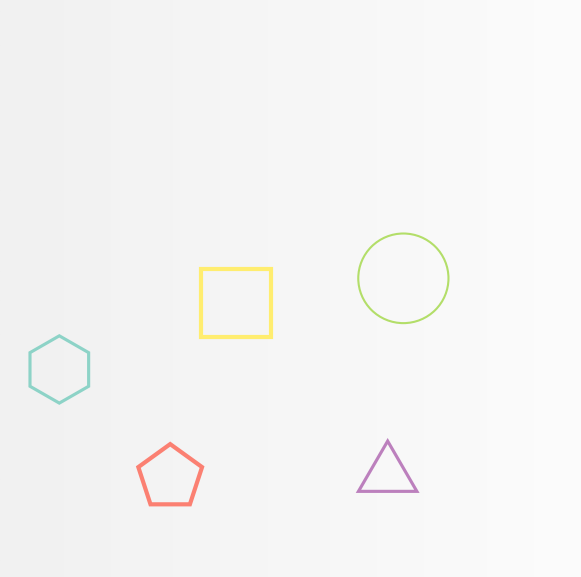[{"shape": "hexagon", "thickness": 1.5, "radius": 0.29, "center": [0.102, 0.359]}, {"shape": "pentagon", "thickness": 2, "radius": 0.29, "center": [0.293, 0.172]}, {"shape": "circle", "thickness": 1, "radius": 0.39, "center": [0.694, 0.517]}, {"shape": "triangle", "thickness": 1.5, "radius": 0.29, "center": [0.667, 0.177]}, {"shape": "square", "thickness": 2, "radius": 0.3, "center": [0.406, 0.474]}]